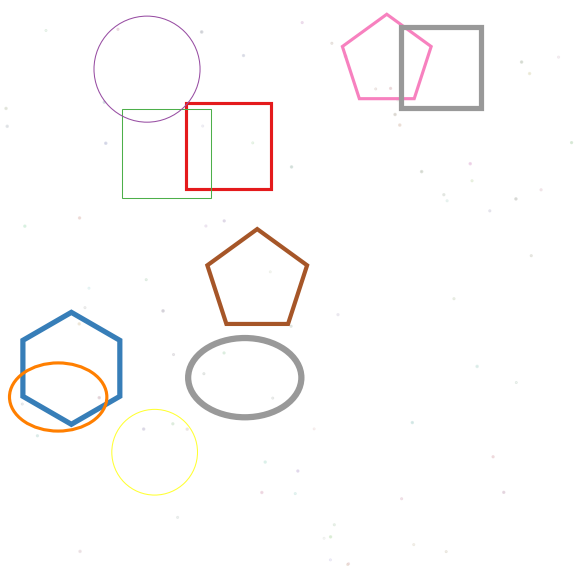[{"shape": "square", "thickness": 1.5, "radius": 0.37, "center": [0.396, 0.746]}, {"shape": "hexagon", "thickness": 2.5, "radius": 0.48, "center": [0.124, 0.361]}, {"shape": "square", "thickness": 0.5, "radius": 0.38, "center": [0.288, 0.733]}, {"shape": "circle", "thickness": 0.5, "radius": 0.46, "center": [0.255, 0.879]}, {"shape": "oval", "thickness": 1.5, "radius": 0.42, "center": [0.101, 0.312]}, {"shape": "circle", "thickness": 0.5, "radius": 0.37, "center": [0.268, 0.216]}, {"shape": "pentagon", "thickness": 2, "radius": 0.45, "center": [0.445, 0.512]}, {"shape": "pentagon", "thickness": 1.5, "radius": 0.4, "center": [0.67, 0.894]}, {"shape": "oval", "thickness": 3, "radius": 0.49, "center": [0.424, 0.345]}, {"shape": "square", "thickness": 2.5, "radius": 0.35, "center": [0.764, 0.883]}]